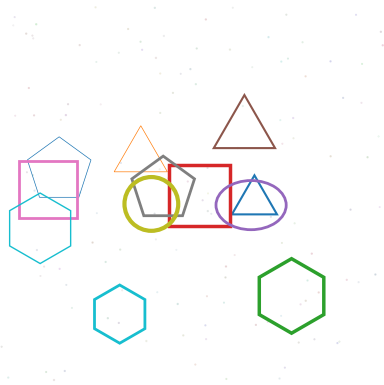[{"shape": "pentagon", "thickness": 0.5, "radius": 0.43, "center": [0.154, 0.558]}, {"shape": "triangle", "thickness": 1.5, "radius": 0.34, "center": [0.661, 0.477]}, {"shape": "triangle", "thickness": 0.5, "radius": 0.4, "center": [0.366, 0.594]}, {"shape": "hexagon", "thickness": 2.5, "radius": 0.48, "center": [0.757, 0.231]}, {"shape": "square", "thickness": 2.5, "radius": 0.4, "center": [0.518, 0.492]}, {"shape": "oval", "thickness": 2, "radius": 0.46, "center": [0.652, 0.467]}, {"shape": "triangle", "thickness": 1.5, "radius": 0.46, "center": [0.635, 0.661]}, {"shape": "square", "thickness": 2, "radius": 0.37, "center": [0.125, 0.508]}, {"shape": "pentagon", "thickness": 2, "radius": 0.43, "center": [0.424, 0.509]}, {"shape": "circle", "thickness": 3, "radius": 0.35, "center": [0.393, 0.47]}, {"shape": "hexagon", "thickness": 2, "radius": 0.38, "center": [0.311, 0.184]}, {"shape": "hexagon", "thickness": 1, "radius": 0.46, "center": [0.104, 0.407]}]